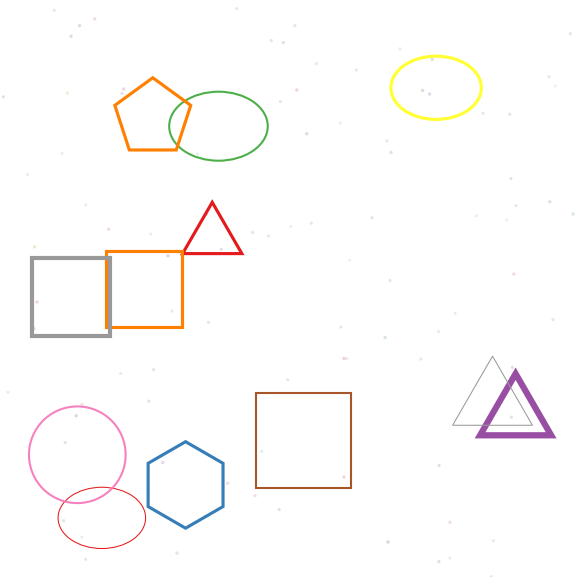[{"shape": "triangle", "thickness": 1.5, "radius": 0.3, "center": [0.367, 0.59]}, {"shape": "oval", "thickness": 0.5, "radius": 0.38, "center": [0.176, 0.102]}, {"shape": "hexagon", "thickness": 1.5, "radius": 0.37, "center": [0.321, 0.159]}, {"shape": "oval", "thickness": 1, "radius": 0.43, "center": [0.378, 0.781]}, {"shape": "triangle", "thickness": 3, "radius": 0.36, "center": [0.893, 0.281]}, {"shape": "square", "thickness": 1.5, "radius": 0.33, "center": [0.249, 0.499]}, {"shape": "pentagon", "thickness": 1.5, "radius": 0.35, "center": [0.265, 0.795]}, {"shape": "oval", "thickness": 1.5, "radius": 0.39, "center": [0.755, 0.847]}, {"shape": "square", "thickness": 1, "radius": 0.41, "center": [0.526, 0.237]}, {"shape": "circle", "thickness": 1, "radius": 0.42, "center": [0.134, 0.212]}, {"shape": "triangle", "thickness": 0.5, "radius": 0.4, "center": [0.853, 0.303]}, {"shape": "square", "thickness": 2, "radius": 0.34, "center": [0.123, 0.484]}]